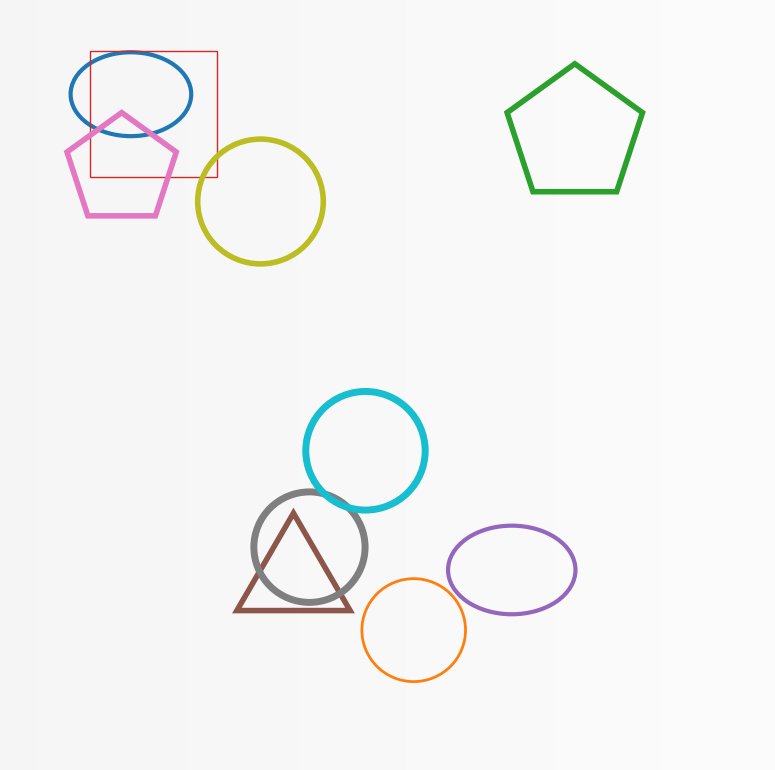[{"shape": "oval", "thickness": 1.5, "radius": 0.39, "center": [0.169, 0.878]}, {"shape": "circle", "thickness": 1, "radius": 0.33, "center": [0.534, 0.182]}, {"shape": "pentagon", "thickness": 2, "radius": 0.46, "center": [0.742, 0.825]}, {"shape": "square", "thickness": 0.5, "radius": 0.41, "center": [0.198, 0.852]}, {"shape": "oval", "thickness": 1.5, "radius": 0.41, "center": [0.66, 0.26]}, {"shape": "triangle", "thickness": 2, "radius": 0.42, "center": [0.379, 0.249]}, {"shape": "pentagon", "thickness": 2, "radius": 0.37, "center": [0.157, 0.78]}, {"shape": "circle", "thickness": 2.5, "radius": 0.36, "center": [0.399, 0.289]}, {"shape": "circle", "thickness": 2, "radius": 0.41, "center": [0.336, 0.738]}, {"shape": "circle", "thickness": 2.5, "radius": 0.39, "center": [0.472, 0.415]}]